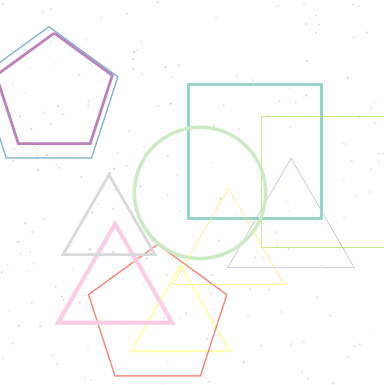[{"shape": "square", "thickness": 2, "radius": 0.87, "center": [0.661, 0.607]}, {"shape": "triangle", "thickness": 1.5, "radius": 0.74, "center": [0.469, 0.162]}, {"shape": "triangle", "thickness": 0.5, "radius": 0.95, "center": [0.756, 0.399]}, {"shape": "pentagon", "thickness": 1, "radius": 0.94, "center": [0.41, 0.176]}, {"shape": "pentagon", "thickness": 1, "radius": 0.94, "center": [0.127, 0.742]}, {"shape": "square", "thickness": 0.5, "radius": 0.85, "center": [0.849, 0.53]}, {"shape": "triangle", "thickness": 3, "radius": 0.86, "center": [0.299, 0.247]}, {"shape": "triangle", "thickness": 2, "radius": 0.69, "center": [0.283, 0.408]}, {"shape": "pentagon", "thickness": 2, "radius": 0.79, "center": [0.141, 0.755]}, {"shape": "circle", "thickness": 2.5, "radius": 0.85, "center": [0.52, 0.499]}, {"shape": "triangle", "thickness": 0.5, "radius": 0.83, "center": [0.594, 0.345]}]